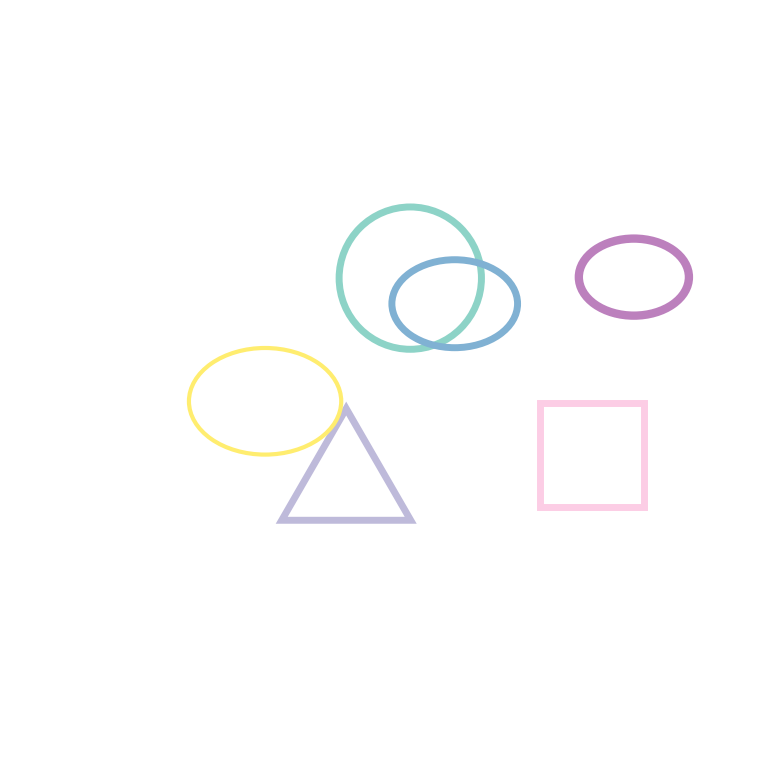[{"shape": "circle", "thickness": 2.5, "radius": 0.46, "center": [0.533, 0.639]}, {"shape": "triangle", "thickness": 2.5, "radius": 0.48, "center": [0.45, 0.373]}, {"shape": "oval", "thickness": 2.5, "radius": 0.41, "center": [0.591, 0.606]}, {"shape": "square", "thickness": 2.5, "radius": 0.34, "center": [0.769, 0.409]}, {"shape": "oval", "thickness": 3, "radius": 0.36, "center": [0.823, 0.64]}, {"shape": "oval", "thickness": 1.5, "radius": 0.49, "center": [0.344, 0.479]}]